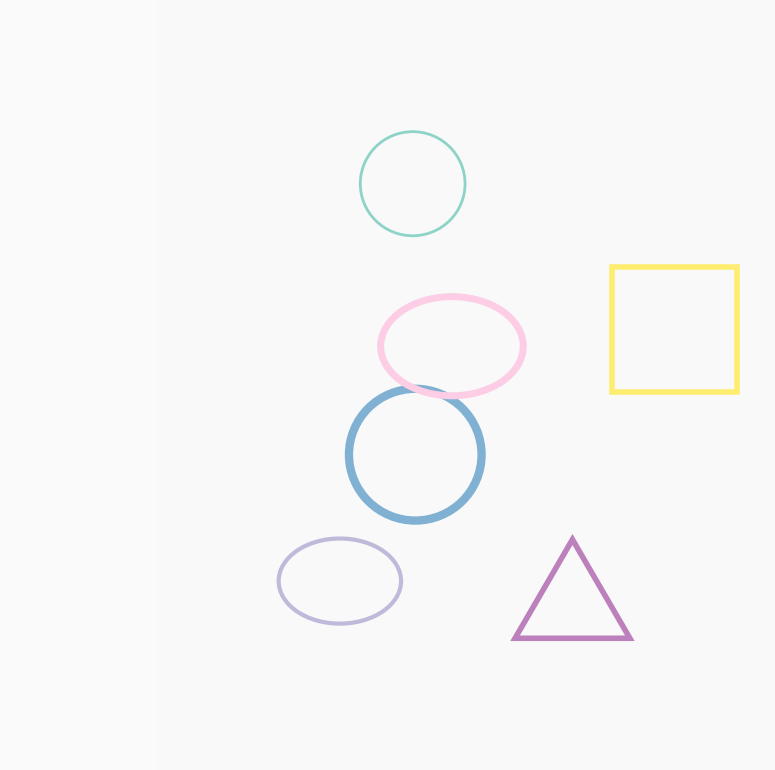[{"shape": "circle", "thickness": 1, "radius": 0.34, "center": [0.532, 0.761]}, {"shape": "oval", "thickness": 1.5, "radius": 0.39, "center": [0.439, 0.245]}, {"shape": "circle", "thickness": 3, "radius": 0.43, "center": [0.536, 0.41]}, {"shape": "oval", "thickness": 2.5, "radius": 0.46, "center": [0.583, 0.55]}, {"shape": "triangle", "thickness": 2, "radius": 0.43, "center": [0.739, 0.214]}, {"shape": "square", "thickness": 2, "radius": 0.4, "center": [0.87, 0.572]}]